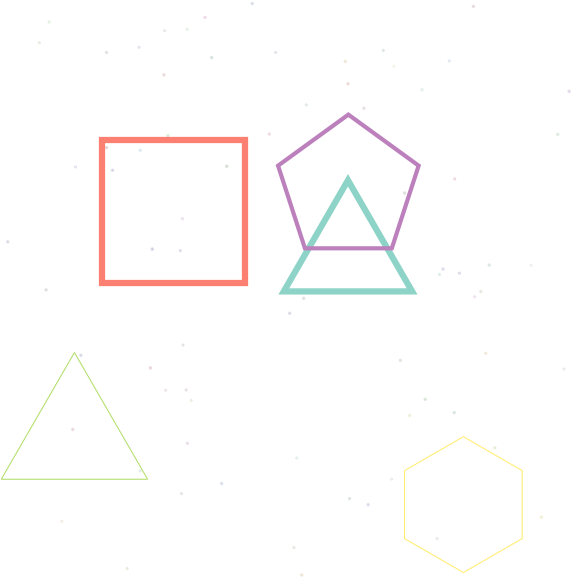[{"shape": "triangle", "thickness": 3, "radius": 0.64, "center": [0.603, 0.559]}, {"shape": "square", "thickness": 3, "radius": 0.62, "center": [0.3, 0.633]}, {"shape": "triangle", "thickness": 0.5, "radius": 0.73, "center": [0.129, 0.242]}, {"shape": "pentagon", "thickness": 2, "radius": 0.64, "center": [0.603, 0.673]}, {"shape": "hexagon", "thickness": 0.5, "radius": 0.59, "center": [0.802, 0.125]}]